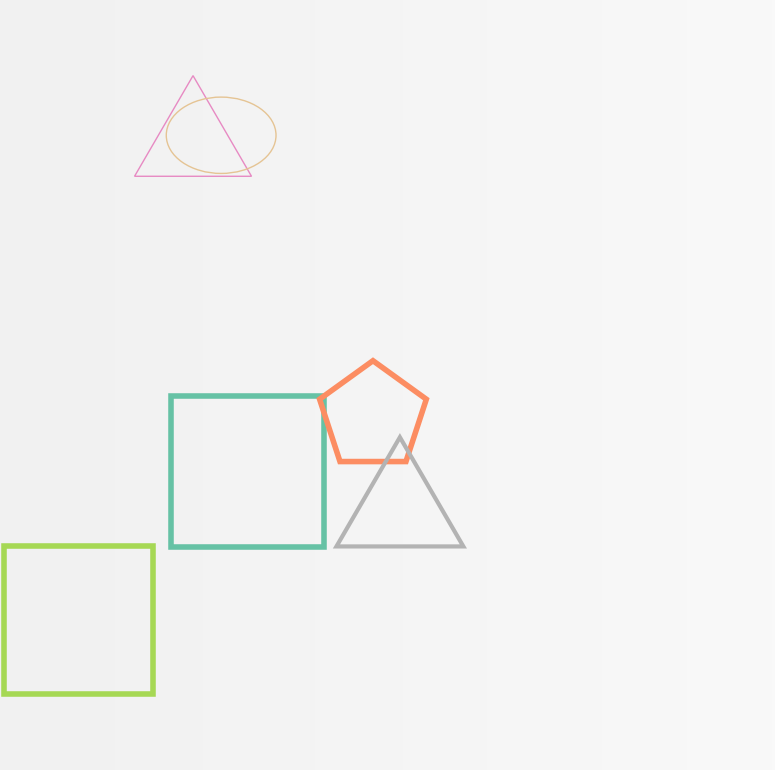[{"shape": "square", "thickness": 2, "radius": 0.49, "center": [0.32, 0.388]}, {"shape": "pentagon", "thickness": 2, "radius": 0.36, "center": [0.481, 0.459]}, {"shape": "triangle", "thickness": 0.5, "radius": 0.44, "center": [0.249, 0.815]}, {"shape": "square", "thickness": 2, "radius": 0.48, "center": [0.101, 0.195]}, {"shape": "oval", "thickness": 0.5, "radius": 0.35, "center": [0.285, 0.824]}, {"shape": "triangle", "thickness": 1.5, "radius": 0.47, "center": [0.516, 0.338]}]